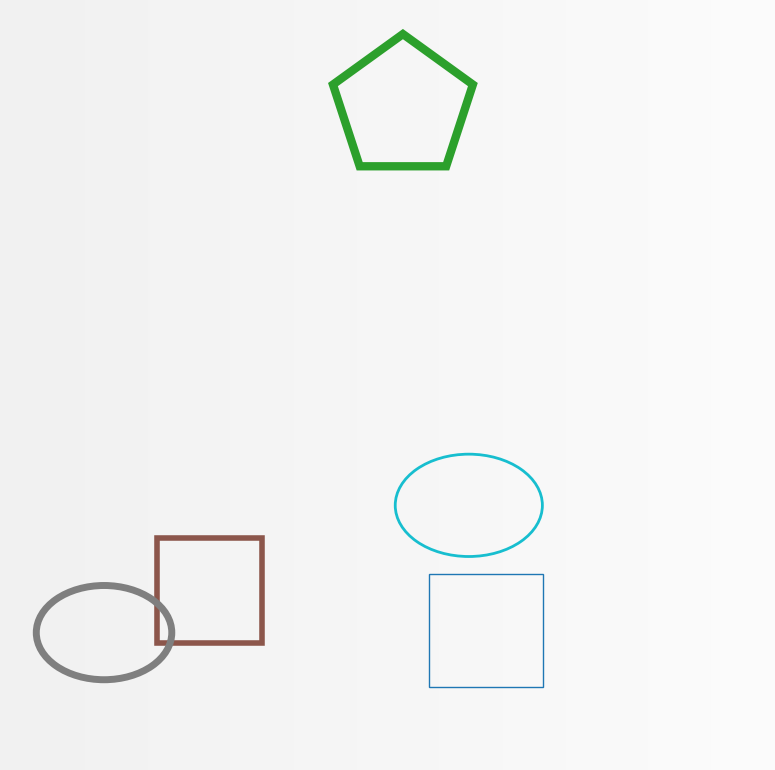[{"shape": "square", "thickness": 0.5, "radius": 0.37, "center": [0.627, 0.181]}, {"shape": "pentagon", "thickness": 3, "radius": 0.47, "center": [0.52, 0.861]}, {"shape": "square", "thickness": 2, "radius": 0.34, "center": [0.27, 0.233]}, {"shape": "oval", "thickness": 2.5, "radius": 0.44, "center": [0.134, 0.178]}, {"shape": "oval", "thickness": 1, "radius": 0.47, "center": [0.605, 0.344]}]